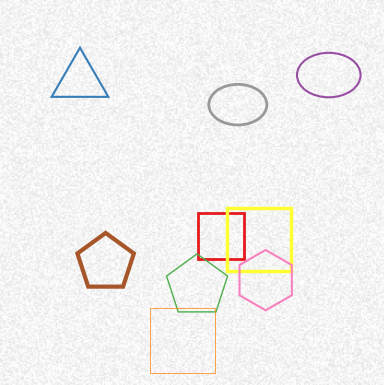[{"shape": "square", "thickness": 2, "radius": 0.3, "center": [0.574, 0.387]}, {"shape": "triangle", "thickness": 1.5, "radius": 0.43, "center": [0.208, 0.791]}, {"shape": "pentagon", "thickness": 1, "radius": 0.42, "center": [0.512, 0.257]}, {"shape": "oval", "thickness": 1.5, "radius": 0.41, "center": [0.854, 0.805]}, {"shape": "square", "thickness": 0.5, "radius": 0.42, "center": [0.475, 0.115]}, {"shape": "square", "thickness": 2.5, "radius": 0.41, "center": [0.673, 0.378]}, {"shape": "pentagon", "thickness": 3, "radius": 0.39, "center": [0.274, 0.318]}, {"shape": "hexagon", "thickness": 1.5, "radius": 0.39, "center": [0.69, 0.272]}, {"shape": "oval", "thickness": 2, "radius": 0.38, "center": [0.618, 0.728]}]